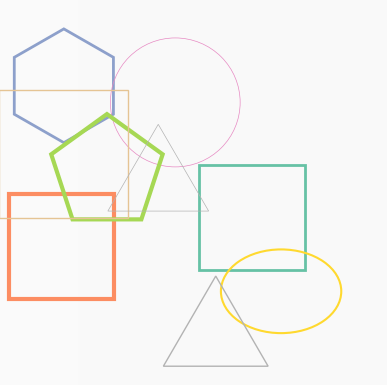[{"shape": "square", "thickness": 2, "radius": 0.68, "center": [0.65, 0.435]}, {"shape": "square", "thickness": 3, "radius": 0.68, "center": [0.159, 0.36]}, {"shape": "hexagon", "thickness": 2, "radius": 0.74, "center": [0.165, 0.777]}, {"shape": "circle", "thickness": 0.5, "radius": 0.84, "center": [0.452, 0.734]}, {"shape": "pentagon", "thickness": 3, "radius": 0.76, "center": [0.276, 0.552]}, {"shape": "oval", "thickness": 1.5, "radius": 0.78, "center": [0.725, 0.243]}, {"shape": "square", "thickness": 1, "radius": 0.83, "center": [0.165, 0.599]}, {"shape": "triangle", "thickness": 1, "radius": 0.78, "center": [0.557, 0.127]}, {"shape": "triangle", "thickness": 0.5, "radius": 0.75, "center": [0.408, 0.527]}]